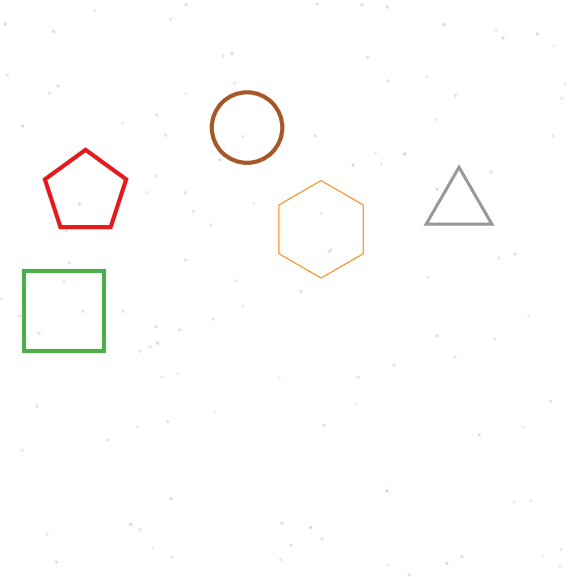[{"shape": "pentagon", "thickness": 2, "radius": 0.37, "center": [0.148, 0.666]}, {"shape": "square", "thickness": 2, "radius": 0.34, "center": [0.11, 0.46]}, {"shape": "hexagon", "thickness": 0.5, "radius": 0.42, "center": [0.556, 0.602]}, {"shape": "circle", "thickness": 2, "radius": 0.31, "center": [0.428, 0.778]}, {"shape": "triangle", "thickness": 1.5, "radius": 0.33, "center": [0.795, 0.644]}]